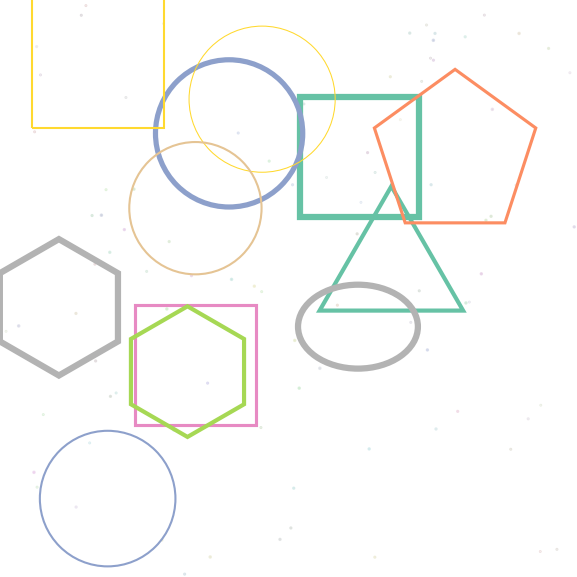[{"shape": "triangle", "thickness": 2, "radius": 0.72, "center": [0.678, 0.533]}, {"shape": "square", "thickness": 3, "radius": 0.52, "center": [0.622, 0.727]}, {"shape": "pentagon", "thickness": 1.5, "radius": 0.73, "center": [0.788, 0.732]}, {"shape": "circle", "thickness": 2.5, "radius": 0.64, "center": [0.397, 0.768]}, {"shape": "circle", "thickness": 1, "radius": 0.59, "center": [0.186, 0.136]}, {"shape": "square", "thickness": 1.5, "radius": 0.52, "center": [0.339, 0.367]}, {"shape": "hexagon", "thickness": 2, "radius": 0.57, "center": [0.325, 0.356]}, {"shape": "square", "thickness": 1, "radius": 0.58, "center": [0.17, 0.892]}, {"shape": "circle", "thickness": 0.5, "radius": 0.63, "center": [0.454, 0.827]}, {"shape": "circle", "thickness": 1, "radius": 0.57, "center": [0.338, 0.639]}, {"shape": "hexagon", "thickness": 3, "radius": 0.59, "center": [0.102, 0.467]}, {"shape": "oval", "thickness": 3, "radius": 0.52, "center": [0.62, 0.434]}]